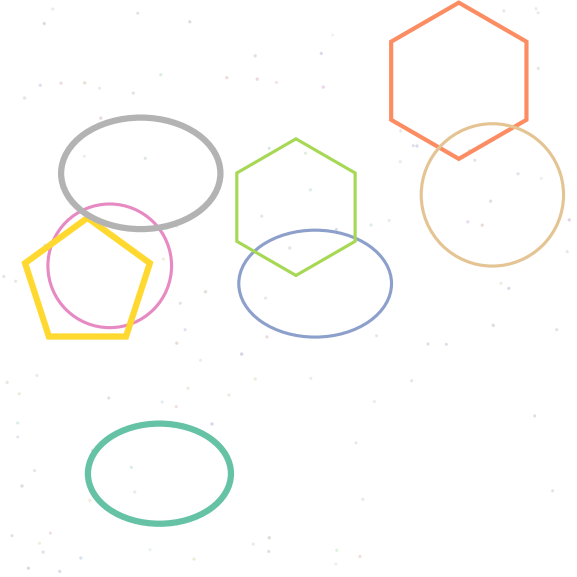[{"shape": "oval", "thickness": 3, "radius": 0.62, "center": [0.276, 0.179]}, {"shape": "hexagon", "thickness": 2, "radius": 0.68, "center": [0.794, 0.859]}, {"shape": "oval", "thickness": 1.5, "radius": 0.66, "center": [0.546, 0.508]}, {"shape": "circle", "thickness": 1.5, "radius": 0.54, "center": [0.19, 0.539]}, {"shape": "hexagon", "thickness": 1.5, "radius": 0.59, "center": [0.512, 0.64]}, {"shape": "pentagon", "thickness": 3, "radius": 0.57, "center": [0.151, 0.508]}, {"shape": "circle", "thickness": 1.5, "radius": 0.62, "center": [0.853, 0.662]}, {"shape": "oval", "thickness": 3, "radius": 0.69, "center": [0.244, 0.699]}]